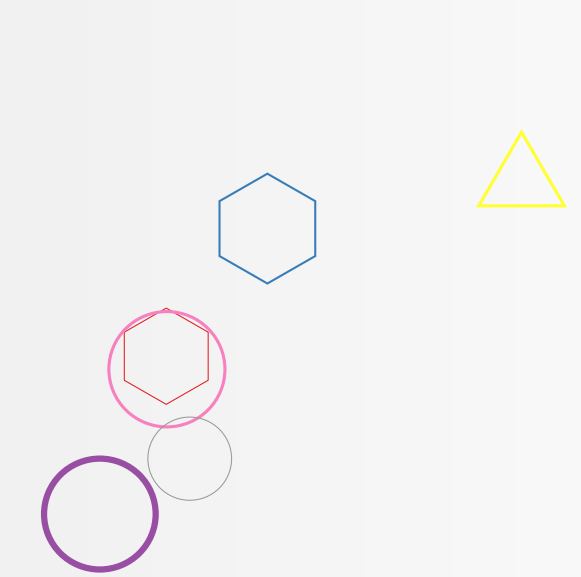[{"shape": "hexagon", "thickness": 0.5, "radius": 0.42, "center": [0.286, 0.382]}, {"shape": "hexagon", "thickness": 1, "radius": 0.48, "center": [0.46, 0.603]}, {"shape": "circle", "thickness": 3, "radius": 0.48, "center": [0.172, 0.109]}, {"shape": "triangle", "thickness": 1.5, "radius": 0.43, "center": [0.897, 0.685]}, {"shape": "circle", "thickness": 1.5, "radius": 0.5, "center": [0.287, 0.36]}, {"shape": "circle", "thickness": 0.5, "radius": 0.36, "center": [0.326, 0.205]}]